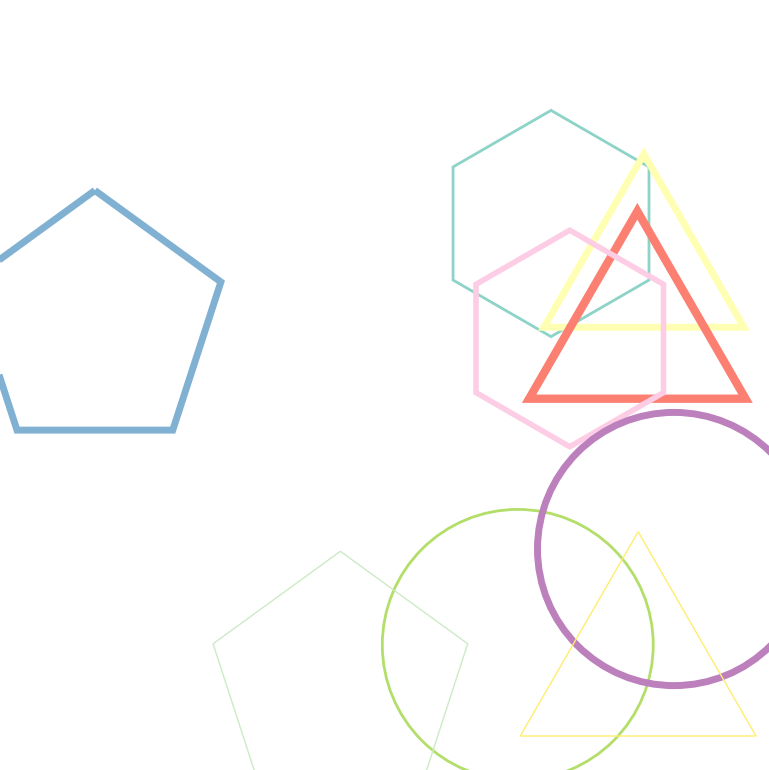[{"shape": "hexagon", "thickness": 1, "radius": 0.73, "center": [0.716, 0.71]}, {"shape": "triangle", "thickness": 2.5, "radius": 0.75, "center": [0.836, 0.65]}, {"shape": "triangle", "thickness": 3, "radius": 0.81, "center": [0.828, 0.563]}, {"shape": "pentagon", "thickness": 2.5, "radius": 0.86, "center": [0.123, 0.581]}, {"shape": "circle", "thickness": 1, "radius": 0.88, "center": [0.672, 0.162]}, {"shape": "hexagon", "thickness": 2, "radius": 0.7, "center": [0.74, 0.56]}, {"shape": "circle", "thickness": 2.5, "radius": 0.89, "center": [0.875, 0.287]}, {"shape": "pentagon", "thickness": 0.5, "radius": 0.87, "center": [0.442, 0.11]}, {"shape": "triangle", "thickness": 0.5, "radius": 0.88, "center": [0.829, 0.133]}]